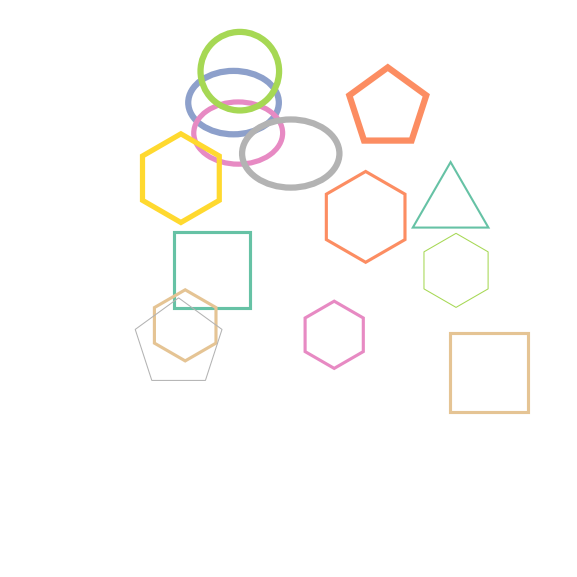[{"shape": "triangle", "thickness": 1, "radius": 0.38, "center": [0.78, 0.643]}, {"shape": "square", "thickness": 1.5, "radius": 0.33, "center": [0.368, 0.531]}, {"shape": "hexagon", "thickness": 1.5, "radius": 0.39, "center": [0.633, 0.624]}, {"shape": "pentagon", "thickness": 3, "radius": 0.35, "center": [0.671, 0.812]}, {"shape": "oval", "thickness": 3, "radius": 0.39, "center": [0.404, 0.821]}, {"shape": "hexagon", "thickness": 1.5, "radius": 0.29, "center": [0.579, 0.419]}, {"shape": "oval", "thickness": 2.5, "radius": 0.38, "center": [0.412, 0.769]}, {"shape": "hexagon", "thickness": 0.5, "radius": 0.32, "center": [0.79, 0.531]}, {"shape": "circle", "thickness": 3, "radius": 0.34, "center": [0.415, 0.876]}, {"shape": "hexagon", "thickness": 2.5, "radius": 0.38, "center": [0.313, 0.691]}, {"shape": "hexagon", "thickness": 1.5, "radius": 0.31, "center": [0.321, 0.436]}, {"shape": "square", "thickness": 1.5, "radius": 0.34, "center": [0.847, 0.354]}, {"shape": "oval", "thickness": 3, "radius": 0.42, "center": [0.503, 0.733]}, {"shape": "pentagon", "thickness": 0.5, "radius": 0.39, "center": [0.309, 0.404]}]